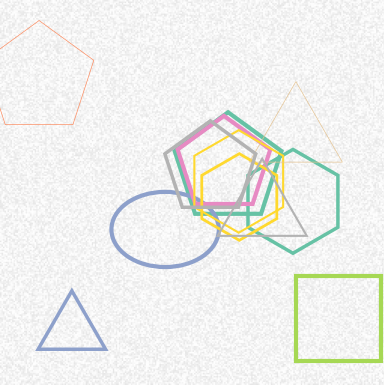[{"shape": "hexagon", "thickness": 2.5, "radius": 0.67, "center": [0.761, 0.477]}, {"shape": "pentagon", "thickness": 3, "radius": 0.73, "center": [0.592, 0.563]}, {"shape": "pentagon", "thickness": 0.5, "radius": 0.75, "center": [0.102, 0.797]}, {"shape": "oval", "thickness": 3, "radius": 0.7, "center": [0.429, 0.404]}, {"shape": "triangle", "thickness": 2.5, "radius": 0.51, "center": [0.187, 0.143]}, {"shape": "pentagon", "thickness": 3, "radius": 0.63, "center": [0.582, 0.573]}, {"shape": "square", "thickness": 3, "radius": 0.55, "center": [0.88, 0.173]}, {"shape": "hexagon", "thickness": 1.5, "radius": 0.67, "center": [0.62, 0.529]}, {"shape": "hexagon", "thickness": 2, "radius": 0.56, "center": [0.622, 0.488]}, {"shape": "triangle", "thickness": 0.5, "radius": 0.7, "center": [0.769, 0.649]}, {"shape": "triangle", "thickness": 1.5, "radius": 0.67, "center": [0.681, 0.454]}, {"shape": "pentagon", "thickness": 2.5, "radius": 0.62, "center": [0.546, 0.562]}]